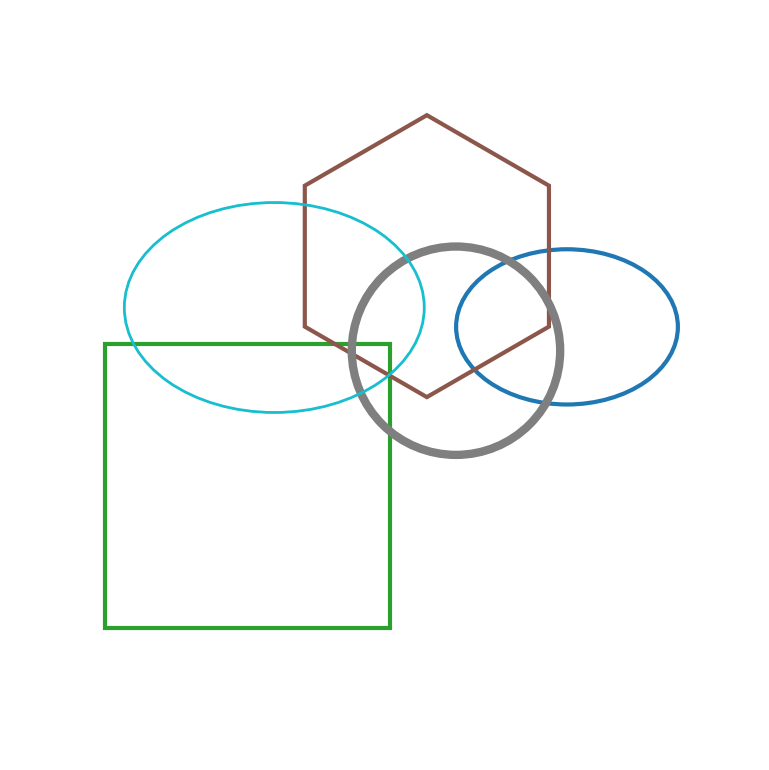[{"shape": "oval", "thickness": 1.5, "radius": 0.72, "center": [0.736, 0.575]}, {"shape": "square", "thickness": 1.5, "radius": 0.92, "center": [0.322, 0.369]}, {"shape": "hexagon", "thickness": 1.5, "radius": 0.92, "center": [0.554, 0.667]}, {"shape": "circle", "thickness": 3, "radius": 0.68, "center": [0.592, 0.545]}, {"shape": "oval", "thickness": 1, "radius": 0.97, "center": [0.356, 0.601]}]